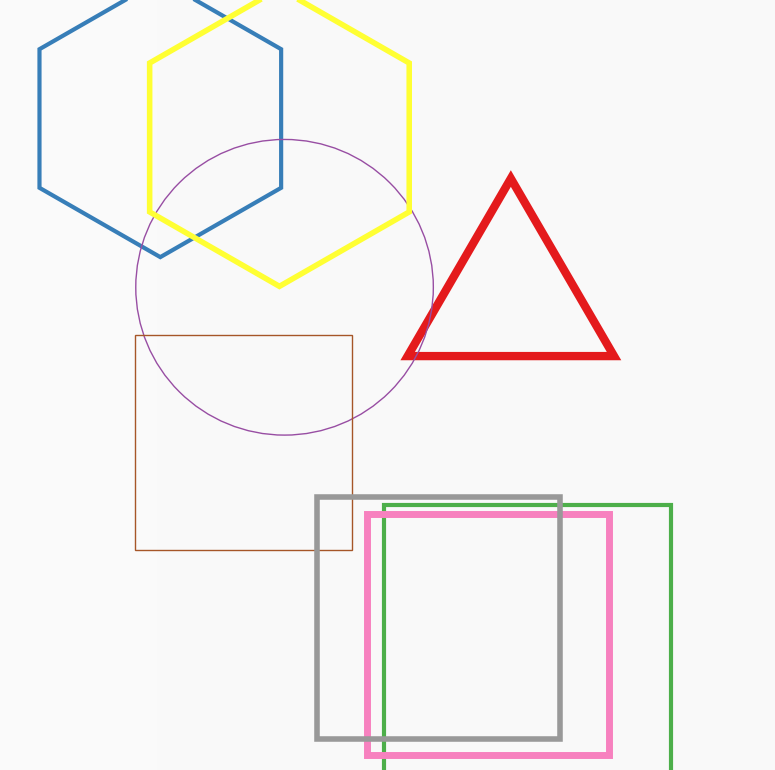[{"shape": "triangle", "thickness": 3, "radius": 0.77, "center": [0.659, 0.614]}, {"shape": "hexagon", "thickness": 1.5, "radius": 0.9, "center": [0.207, 0.846]}, {"shape": "square", "thickness": 1.5, "radius": 0.93, "center": [0.681, 0.159]}, {"shape": "circle", "thickness": 0.5, "radius": 0.96, "center": [0.367, 0.627]}, {"shape": "hexagon", "thickness": 2, "radius": 0.97, "center": [0.361, 0.821]}, {"shape": "square", "thickness": 0.5, "radius": 0.7, "center": [0.315, 0.425]}, {"shape": "square", "thickness": 2.5, "radius": 0.78, "center": [0.629, 0.176]}, {"shape": "square", "thickness": 2, "radius": 0.78, "center": [0.565, 0.197]}]